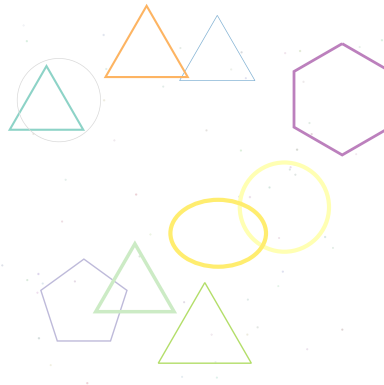[{"shape": "triangle", "thickness": 1.5, "radius": 0.55, "center": [0.121, 0.718]}, {"shape": "circle", "thickness": 3, "radius": 0.58, "center": [0.739, 0.462]}, {"shape": "pentagon", "thickness": 1, "radius": 0.59, "center": [0.218, 0.209]}, {"shape": "triangle", "thickness": 0.5, "radius": 0.57, "center": [0.564, 0.847]}, {"shape": "triangle", "thickness": 1.5, "radius": 0.62, "center": [0.381, 0.862]}, {"shape": "triangle", "thickness": 1, "radius": 0.7, "center": [0.532, 0.126]}, {"shape": "circle", "thickness": 0.5, "radius": 0.54, "center": [0.153, 0.74]}, {"shape": "hexagon", "thickness": 2, "radius": 0.72, "center": [0.889, 0.742]}, {"shape": "triangle", "thickness": 2.5, "radius": 0.59, "center": [0.35, 0.249]}, {"shape": "oval", "thickness": 3, "radius": 0.62, "center": [0.567, 0.394]}]